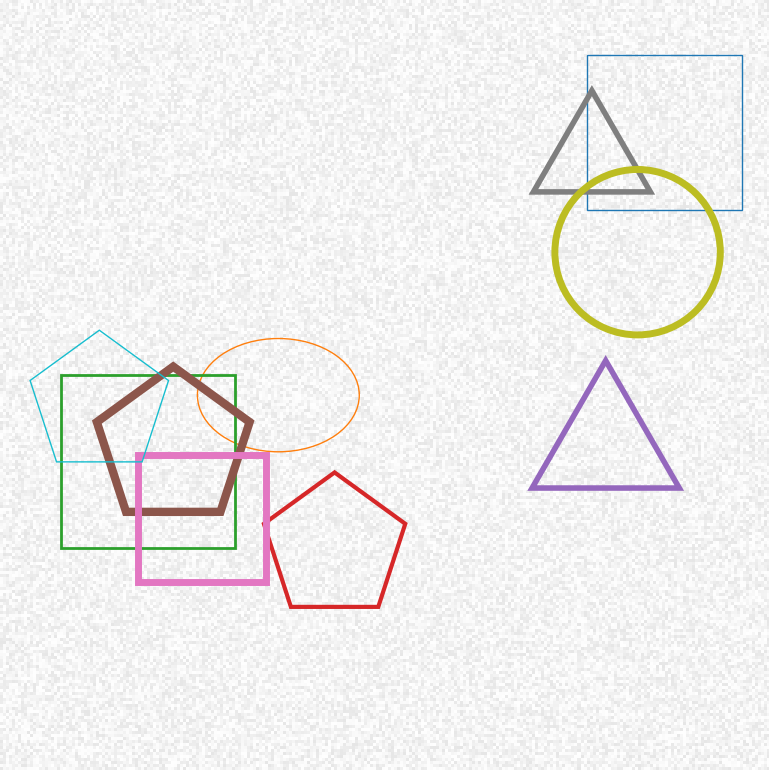[{"shape": "square", "thickness": 0.5, "radius": 0.5, "center": [0.863, 0.828]}, {"shape": "oval", "thickness": 0.5, "radius": 0.53, "center": [0.361, 0.487]}, {"shape": "square", "thickness": 1, "radius": 0.56, "center": [0.192, 0.401]}, {"shape": "pentagon", "thickness": 1.5, "radius": 0.48, "center": [0.435, 0.29]}, {"shape": "triangle", "thickness": 2, "radius": 0.55, "center": [0.787, 0.421]}, {"shape": "pentagon", "thickness": 3, "radius": 0.52, "center": [0.225, 0.42]}, {"shape": "square", "thickness": 2.5, "radius": 0.42, "center": [0.262, 0.327]}, {"shape": "triangle", "thickness": 2, "radius": 0.44, "center": [0.769, 0.795]}, {"shape": "circle", "thickness": 2.5, "radius": 0.54, "center": [0.828, 0.672]}, {"shape": "pentagon", "thickness": 0.5, "radius": 0.47, "center": [0.129, 0.477]}]